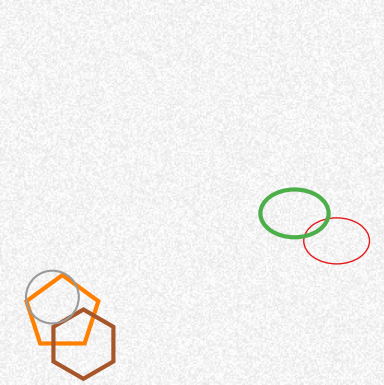[{"shape": "oval", "thickness": 1, "radius": 0.43, "center": [0.874, 0.374]}, {"shape": "oval", "thickness": 3, "radius": 0.44, "center": [0.765, 0.446]}, {"shape": "pentagon", "thickness": 3, "radius": 0.49, "center": [0.162, 0.187]}, {"shape": "hexagon", "thickness": 3, "radius": 0.45, "center": [0.217, 0.106]}, {"shape": "circle", "thickness": 1.5, "radius": 0.34, "center": [0.136, 0.228]}]